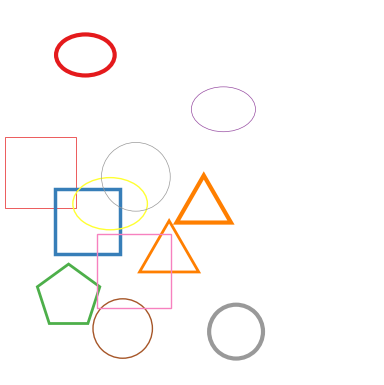[{"shape": "square", "thickness": 0.5, "radius": 0.46, "center": [0.104, 0.553]}, {"shape": "oval", "thickness": 3, "radius": 0.38, "center": [0.222, 0.857]}, {"shape": "square", "thickness": 2.5, "radius": 0.42, "center": [0.227, 0.425]}, {"shape": "pentagon", "thickness": 2, "radius": 0.43, "center": [0.178, 0.229]}, {"shape": "oval", "thickness": 0.5, "radius": 0.42, "center": [0.58, 0.716]}, {"shape": "triangle", "thickness": 3, "radius": 0.41, "center": [0.529, 0.463]}, {"shape": "triangle", "thickness": 2, "radius": 0.44, "center": [0.439, 0.338]}, {"shape": "oval", "thickness": 1, "radius": 0.48, "center": [0.286, 0.471]}, {"shape": "circle", "thickness": 1, "radius": 0.39, "center": [0.319, 0.147]}, {"shape": "square", "thickness": 1, "radius": 0.48, "center": [0.348, 0.297]}, {"shape": "circle", "thickness": 3, "radius": 0.35, "center": [0.613, 0.139]}, {"shape": "circle", "thickness": 0.5, "radius": 0.45, "center": [0.353, 0.541]}]